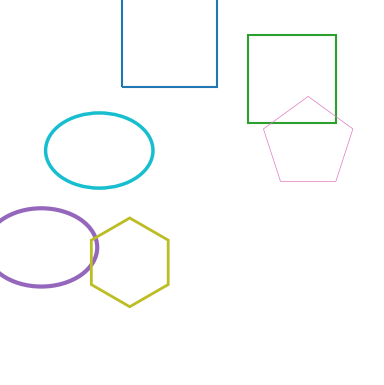[{"shape": "square", "thickness": 1.5, "radius": 0.62, "center": [0.44, 0.897]}, {"shape": "square", "thickness": 1.5, "radius": 0.57, "center": [0.759, 0.795]}, {"shape": "oval", "thickness": 3, "radius": 0.73, "center": [0.107, 0.357]}, {"shape": "pentagon", "thickness": 0.5, "radius": 0.61, "center": [0.8, 0.627]}, {"shape": "hexagon", "thickness": 2, "radius": 0.58, "center": [0.337, 0.319]}, {"shape": "oval", "thickness": 2.5, "radius": 0.7, "center": [0.258, 0.609]}]